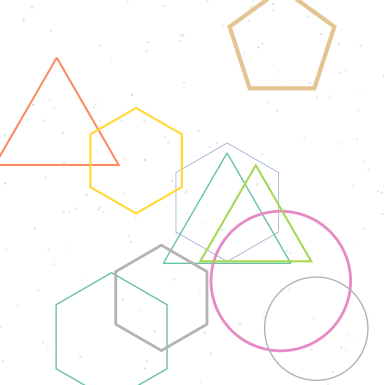[{"shape": "triangle", "thickness": 1, "radius": 0.96, "center": [0.59, 0.412]}, {"shape": "hexagon", "thickness": 1, "radius": 0.83, "center": [0.29, 0.125]}, {"shape": "triangle", "thickness": 1.5, "radius": 0.93, "center": [0.147, 0.664]}, {"shape": "hexagon", "thickness": 0.5, "radius": 0.77, "center": [0.59, 0.475]}, {"shape": "circle", "thickness": 2, "radius": 0.91, "center": [0.729, 0.27]}, {"shape": "triangle", "thickness": 1.5, "radius": 0.83, "center": [0.664, 0.404]}, {"shape": "hexagon", "thickness": 1.5, "radius": 0.69, "center": [0.353, 0.583]}, {"shape": "pentagon", "thickness": 3, "radius": 0.72, "center": [0.732, 0.886]}, {"shape": "hexagon", "thickness": 2, "radius": 0.68, "center": [0.419, 0.226]}, {"shape": "circle", "thickness": 1, "radius": 0.67, "center": [0.821, 0.146]}]